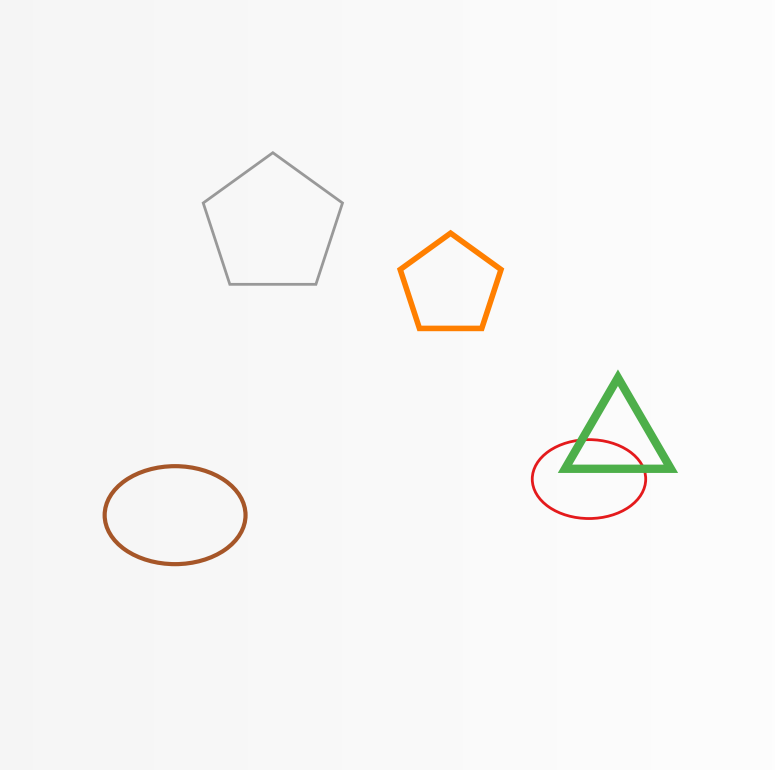[{"shape": "oval", "thickness": 1, "radius": 0.37, "center": [0.76, 0.378]}, {"shape": "triangle", "thickness": 3, "radius": 0.39, "center": [0.797, 0.431]}, {"shape": "pentagon", "thickness": 2, "radius": 0.34, "center": [0.581, 0.629]}, {"shape": "oval", "thickness": 1.5, "radius": 0.45, "center": [0.226, 0.331]}, {"shape": "pentagon", "thickness": 1, "radius": 0.47, "center": [0.352, 0.707]}]